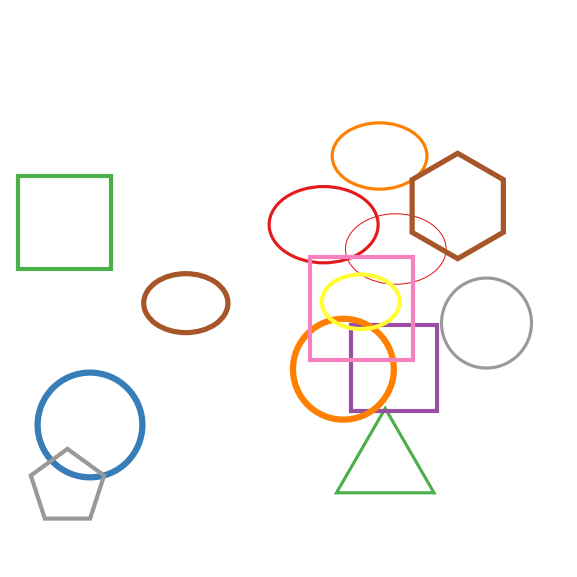[{"shape": "oval", "thickness": 1.5, "radius": 0.47, "center": [0.56, 0.61]}, {"shape": "oval", "thickness": 0.5, "radius": 0.44, "center": [0.685, 0.568]}, {"shape": "circle", "thickness": 3, "radius": 0.45, "center": [0.156, 0.263]}, {"shape": "square", "thickness": 2, "radius": 0.4, "center": [0.111, 0.615]}, {"shape": "triangle", "thickness": 1.5, "radius": 0.49, "center": [0.667, 0.195]}, {"shape": "square", "thickness": 2, "radius": 0.37, "center": [0.682, 0.361]}, {"shape": "oval", "thickness": 1.5, "radius": 0.41, "center": [0.657, 0.729]}, {"shape": "circle", "thickness": 3, "radius": 0.44, "center": [0.595, 0.36]}, {"shape": "oval", "thickness": 2, "radius": 0.34, "center": [0.625, 0.477]}, {"shape": "hexagon", "thickness": 2.5, "radius": 0.46, "center": [0.793, 0.642]}, {"shape": "oval", "thickness": 2.5, "radius": 0.36, "center": [0.322, 0.474]}, {"shape": "square", "thickness": 2, "radius": 0.45, "center": [0.626, 0.465]}, {"shape": "circle", "thickness": 1.5, "radius": 0.39, "center": [0.842, 0.44]}, {"shape": "pentagon", "thickness": 2, "radius": 0.33, "center": [0.117, 0.155]}]